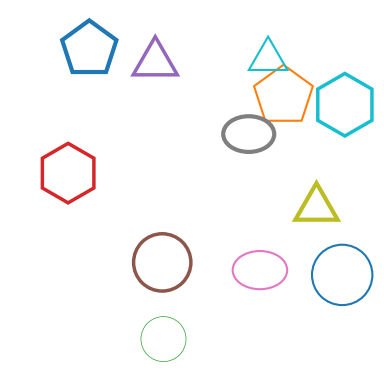[{"shape": "pentagon", "thickness": 3, "radius": 0.37, "center": [0.232, 0.873]}, {"shape": "circle", "thickness": 1.5, "radius": 0.39, "center": [0.889, 0.286]}, {"shape": "pentagon", "thickness": 1.5, "radius": 0.4, "center": [0.736, 0.751]}, {"shape": "circle", "thickness": 0.5, "radius": 0.29, "center": [0.425, 0.119]}, {"shape": "hexagon", "thickness": 2.5, "radius": 0.39, "center": [0.177, 0.55]}, {"shape": "triangle", "thickness": 2.5, "radius": 0.33, "center": [0.403, 0.839]}, {"shape": "circle", "thickness": 2.5, "radius": 0.37, "center": [0.421, 0.318]}, {"shape": "oval", "thickness": 1.5, "radius": 0.35, "center": [0.675, 0.298]}, {"shape": "oval", "thickness": 3, "radius": 0.33, "center": [0.646, 0.652]}, {"shape": "triangle", "thickness": 3, "radius": 0.32, "center": [0.822, 0.461]}, {"shape": "hexagon", "thickness": 2.5, "radius": 0.41, "center": [0.896, 0.728]}, {"shape": "triangle", "thickness": 1.5, "radius": 0.29, "center": [0.696, 0.847]}]